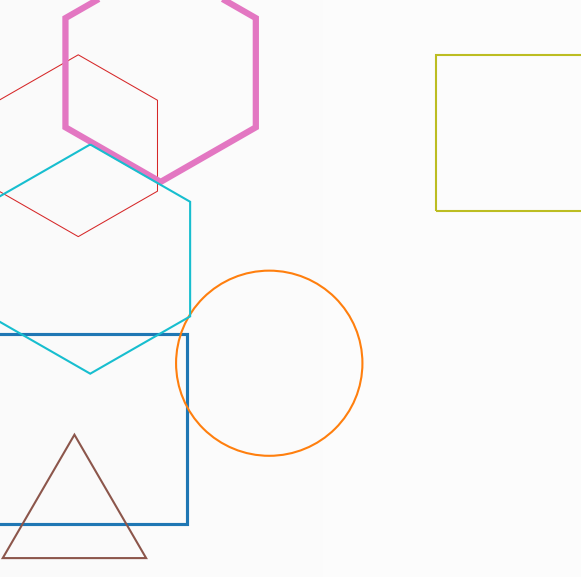[{"shape": "square", "thickness": 1.5, "radius": 0.82, "center": [0.157, 0.256]}, {"shape": "circle", "thickness": 1, "radius": 0.8, "center": [0.463, 0.37]}, {"shape": "hexagon", "thickness": 0.5, "radius": 0.79, "center": [0.135, 0.747]}, {"shape": "triangle", "thickness": 1, "radius": 0.71, "center": [0.128, 0.104]}, {"shape": "hexagon", "thickness": 3, "radius": 0.95, "center": [0.276, 0.873]}, {"shape": "square", "thickness": 1, "radius": 0.68, "center": [0.886, 0.769]}, {"shape": "hexagon", "thickness": 1, "radius": 0.99, "center": [0.155, 0.551]}]